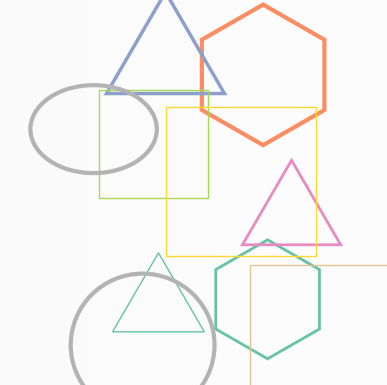[{"shape": "triangle", "thickness": 1, "radius": 0.68, "center": [0.409, 0.206]}, {"shape": "hexagon", "thickness": 2, "radius": 0.77, "center": [0.691, 0.223]}, {"shape": "hexagon", "thickness": 3, "radius": 0.91, "center": [0.679, 0.806]}, {"shape": "triangle", "thickness": 2.5, "radius": 0.88, "center": [0.427, 0.845]}, {"shape": "triangle", "thickness": 2, "radius": 0.73, "center": [0.752, 0.437]}, {"shape": "square", "thickness": 1, "radius": 0.7, "center": [0.396, 0.626]}, {"shape": "square", "thickness": 1, "radius": 0.97, "center": [0.622, 0.529]}, {"shape": "square", "thickness": 1, "radius": 0.94, "center": [0.835, 0.124]}, {"shape": "oval", "thickness": 3, "radius": 0.82, "center": [0.242, 0.665]}, {"shape": "circle", "thickness": 3, "radius": 0.93, "center": [0.368, 0.104]}]